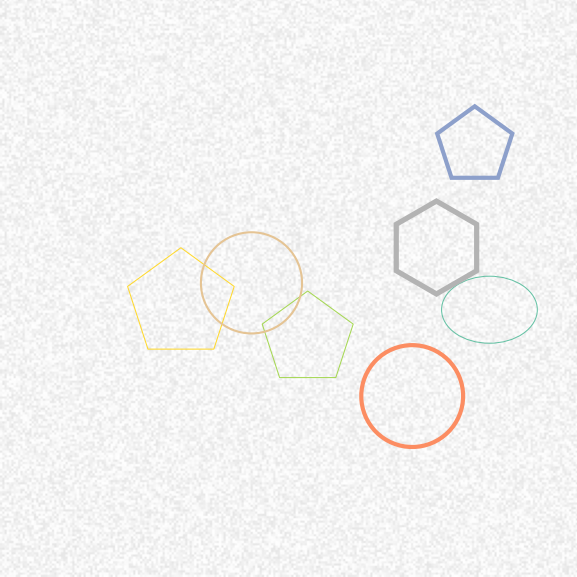[{"shape": "oval", "thickness": 0.5, "radius": 0.41, "center": [0.848, 0.463]}, {"shape": "circle", "thickness": 2, "radius": 0.44, "center": [0.714, 0.313]}, {"shape": "pentagon", "thickness": 2, "radius": 0.34, "center": [0.822, 0.747]}, {"shape": "pentagon", "thickness": 0.5, "radius": 0.41, "center": [0.533, 0.412]}, {"shape": "pentagon", "thickness": 0.5, "radius": 0.49, "center": [0.313, 0.473]}, {"shape": "circle", "thickness": 1, "radius": 0.44, "center": [0.435, 0.509]}, {"shape": "hexagon", "thickness": 2.5, "radius": 0.4, "center": [0.756, 0.571]}]